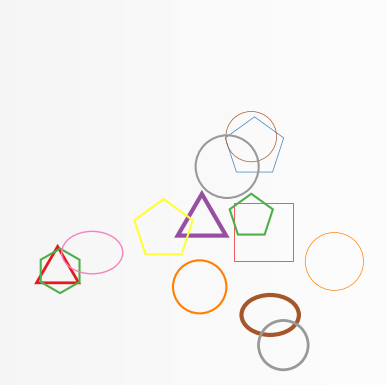[{"shape": "square", "thickness": 0.5, "radius": 0.38, "center": [0.679, 0.398]}, {"shape": "triangle", "thickness": 2, "radius": 0.31, "center": [0.149, 0.297]}, {"shape": "pentagon", "thickness": 0.5, "radius": 0.4, "center": [0.657, 0.617]}, {"shape": "pentagon", "thickness": 1.5, "radius": 0.29, "center": [0.648, 0.438]}, {"shape": "hexagon", "thickness": 1.5, "radius": 0.29, "center": [0.155, 0.296]}, {"shape": "triangle", "thickness": 3, "radius": 0.36, "center": [0.521, 0.424]}, {"shape": "circle", "thickness": 0.5, "radius": 0.38, "center": [0.863, 0.321]}, {"shape": "circle", "thickness": 1.5, "radius": 0.34, "center": [0.515, 0.255]}, {"shape": "pentagon", "thickness": 1.5, "radius": 0.4, "center": [0.422, 0.404]}, {"shape": "oval", "thickness": 3, "radius": 0.37, "center": [0.697, 0.182]}, {"shape": "circle", "thickness": 0.5, "radius": 0.33, "center": [0.648, 0.645]}, {"shape": "oval", "thickness": 1, "radius": 0.39, "center": [0.238, 0.344]}, {"shape": "circle", "thickness": 1.5, "radius": 0.41, "center": [0.586, 0.567]}, {"shape": "circle", "thickness": 2, "radius": 0.32, "center": [0.731, 0.104]}]